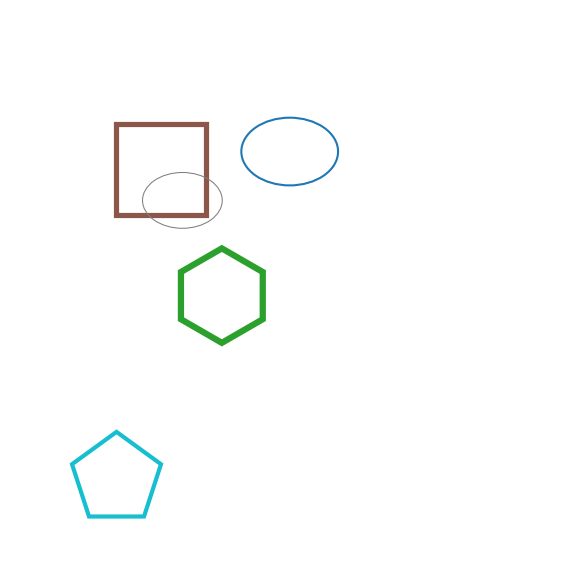[{"shape": "oval", "thickness": 1, "radius": 0.42, "center": [0.502, 0.737]}, {"shape": "hexagon", "thickness": 3, "radius": 0.41, "center": [0.384, 0.487]}, {"shape": "square", "thickness": 2.5, "radius": 0.39, "center": [0.278, 0.706]}, {"shape": "oval", "thickness": 0.5, "radius": 0.35, "center": [0.316, 0.652]}, {"shape": "pentagon", "thickness": 2, "radius": 0.4, "center": [0.202, 0.17]}]